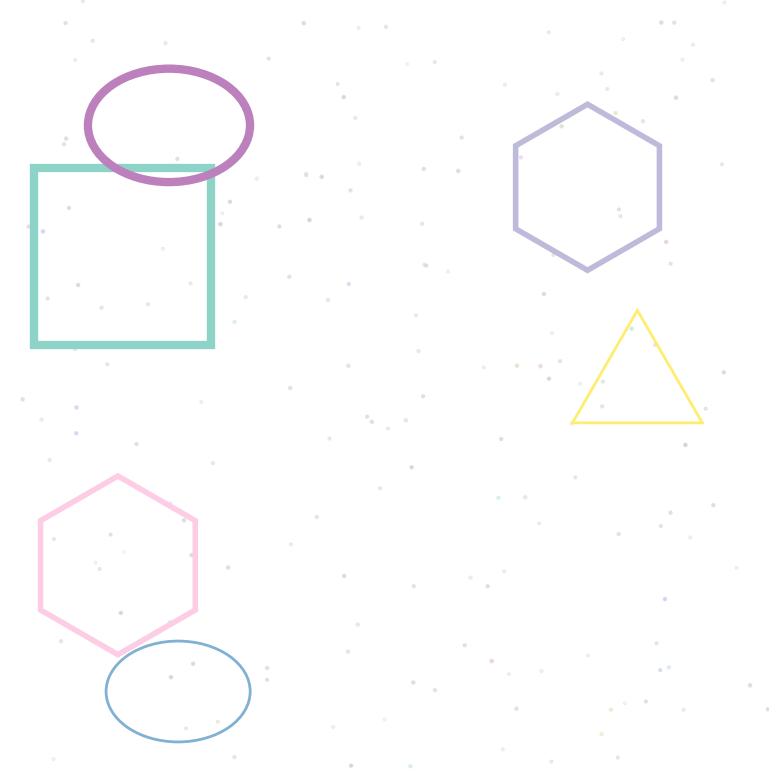[{"shape": "square", "thickness": 3, "radius": 0.58, "center": [0.159, 0.667]}, {"shape": "hexagon", "thickness": 2, "radius": 0.54, "center": [0.763, 0.757]}, {"shape": "oval", "thickness": 1, "radius": 0.47, "center": [0.231, 0.102]}, {"shape": "hexagon", "thickness": 2, "radius": 0.58, "center": [0.153, 0.266]}, {"shape": "oval", "thickness": 3, "radius": 0.53, "center": [0.219, 0.837]}, {"shape": "triangle", "thickness": 1, "radius": 0.49, "center": [0.828, 0.5]}]